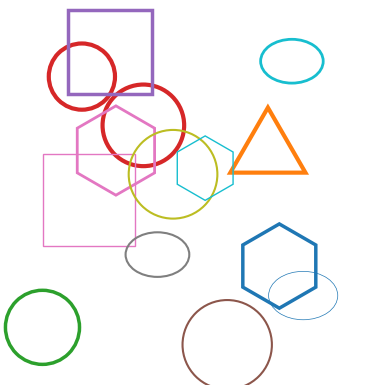[{"shape": "hexagon", "thickness": 2.5, "radius": 0.55, "center": [0.725, 0.309]}, {"shape": "oval", "thickness": 0.5, "radius": 0.45, "center": [0.788, 0.232]}, {"shape": "triangle", "thickness": 3, "radius": 0.56, "center": [0.696, 0.608]}, {"shape": "circle", "thickness": 2.5, "radius": 0.48, "center": [0.11, 0.15]}, {"shape": "circle", "thickness": 3, "radius": 0.43, "center": [0.213, 0.801]}, {"shape": "circle", "thickness": 3, "radius": 0.53, "center": [0.372, 0.674]}, {"shape": "square", "thickness": 2.5, "radius": 0.54, "center": [0.286, 0.864]}, {"shape": "circle", "thickness": 1.5, "radius": 0.58, "center": [0.59, 0.105]}, {"shape": "square", "thickness": 1, "radius": 0.6, "center": [0.232, 0.481]}, {"shape": "hexagon", "thickness": 2, "radius": 0.58, "center": [0.301, 0.609]}, {"shape": "oval", "thickness": 1.5, "radius": 0.41, "center": [0.409, 0.339]}, {"shape": "circle", "thickness": 1.5, "radius": 0.58, "center": [0.449, 0.547]}, {"shape": "hexagon", "thickness": 1, "radius": 0.42, "center": [0.533, 0.563]}, {"shape": "oval", "thickness": 2, "radius": 0.41, "center": [0.758, 0.841]}]